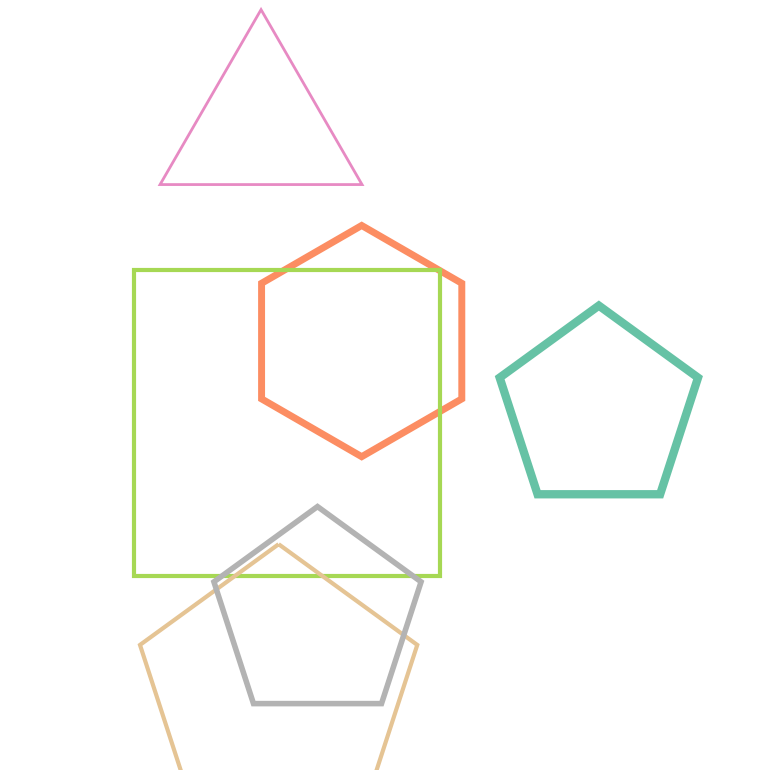[{"shape": "pentagon", "thickness": 3, "radius": 0.68, "center": [0.778, 0.468]}, {"shape": "hexagon", "thickness": 2.5, "radius": 0.75, "center": [0.47, 0.557]}, {"shape": "triangle", "thickness": 1, "radius": 0.76, "center": [0.339, 0.836]}, {"shape": "square", "thickness": 1.5, "radius": 0.99, "center": [0.372, 0.45]}, {"shape": "pentagon", "thickness": 1.5, "radius": 0.95, "center": [0.362, 0.104]}, {"shape": "pentagon", "thickness": 2, "radius": 0.71, "center": [0.412, 0.201]}]